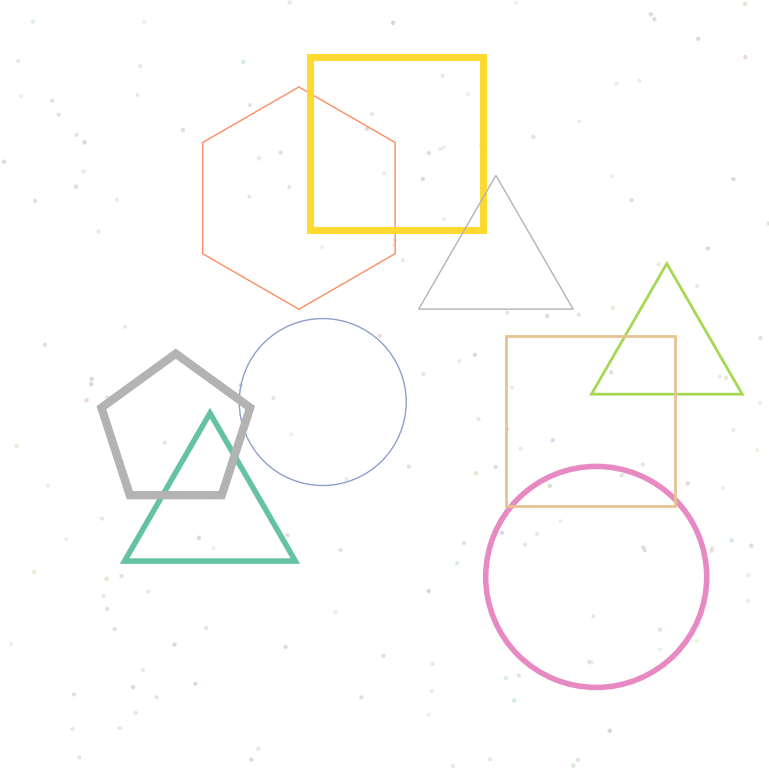[{"shape": "triangle", "thickness": 2, "radius": 0.64, "center": [0.273, 0.335]}, {"shape": "hexagon", "thickness": 0.5, "radius": 0.72, "center": [0.388, 0.743]}, {"shape": "circle", "thickness": 0.5, "radius": 0.54, "center": [0.419, 0.478]}, {"shape": "circle", "thickness": 2, "radius": 0.72, "center": [0.774, 0.251]}, {"shape": "triangle", "thickness": 1, "radius": 0.57, "center": [0.866, 0.545]}, {"shape": "square", "thickness": 2.5, "radius": 0.56, "center": [0.515, 0.814]}, {"shape": "square", "thickness": 1, "radius": 0.55, "center": [0.767, 0.454]}, {"shape": "pentagon", "thickness": 3, "radius": 0.51, "center": [0.228, 0.439]}, {"shape": "triangle", "thickness": 0.5, "radius": 0.58, "center": [0.644, 0.656]}]